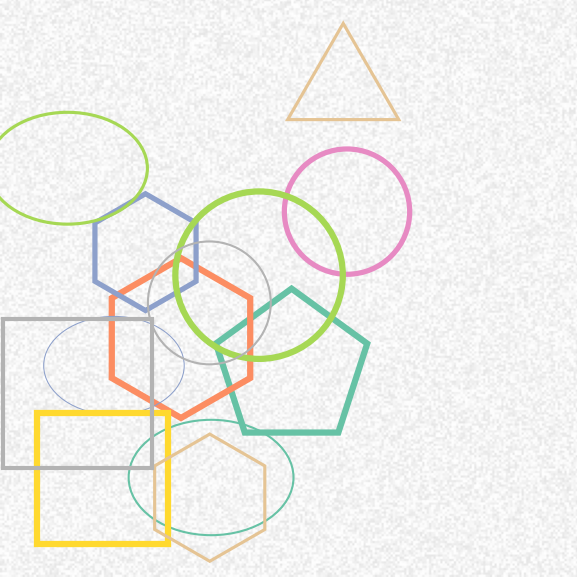[{"shape": "pentagon", "thickness": 3, "radius": 0.69, "center": [0.505, 0.362]}, {"shape": "oval", "thickness": 1, "radius": 0.71, "center": [0.366, 0.172]}, {"shape": "hexagon", "thickness": 3, "radius": 0.69, "center": [0.313, 0.414]}, {"shape": "hexagon", "thickness": 2.5, "radius": 0.51, "center": [0.252, 0.563]}, {"shape": "oval", "thickness": 0.5, "radius": 0.61, "center": [0.197, 0.366]}, {"shape": "circle", "thickness": 2.5, "radius": 0.54, "center": [0.601, 0.633]}, {"shape": "oval", "thickness": 1.5, "radius": 0.69, "center": [0.117, 0.708]}, {"shape": "circle", "thickness": 3, "radius": 0.72, "center": [0.449, 0.523]}, {"shape": "square", "thickness": 3, "radius": 0.57, "center": [0.178, 0.171]}, {"shape": "hexagon", "thickness": 1.5, "radius": 0.55, "center": [0.363, 0.137]}, {"shape": "triangle", "thickness": 1.5, "radius": 0.56, "center": [0.594, 0.848]}, {"shape": "circle", "thickness": 1, "radius": 0.53, "center": [0.363, 0.475]}, {"shape": "square", "thickness": 2, "radius": 0.65, "center": [0.135, 0.318]}]